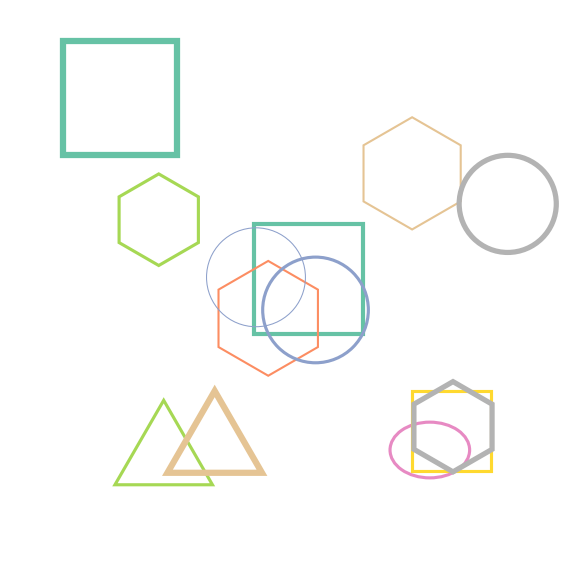[{"shape": "square", "thickness": 3, "radius": 0.49, "center": [0.208, 0.829]}, {"shape": "square", "thickness": 2, "radius": 0.47, "center": [0.534, 0.516]}, {"shape": "hexagon", "thickness": 1, "radius": 0.5, "center": [0.464, 0.448]}, {"shape": "circle", "thickness": 0.5, "radius": 0.43, "center": [0.443, 0.519]}, {"shape": "circle", "thickness": 1.5, "radius": 0.46, "center": [0.546, 0.462]}, {"shape": "oval", "thickness": 1.5, "radius": 0.34, "center": [0.744, 0.22]}, {"shape": "hexagon", "thickness": 1.5, "radius": 0.4, "center": [0.275, 0.619]}, {"shape": "triangle", "thickness": 1.5, "radius": 0.49, "center": [0.283, 0.208]}, {"shape": "square", "thickness": 1.5, "radius": 0.34, "center": [0.781, 0.253]}, {"shape": "triangle", "thickness": 3, "radius": 0.47, "center": [0.372, 0.228]}, {"shape": "hexagon", "thickness": 1, "radius": 0.49, "center": [0.714, 0.699]}, {"shape": "hexagon", "thickness": 2.5, "radius": 0.39, "center": [0.784, 0.26]}, {"shape": "circle", "thickness": 2.5, "radius": 0.42, "center": [0.879, 0.646]}]